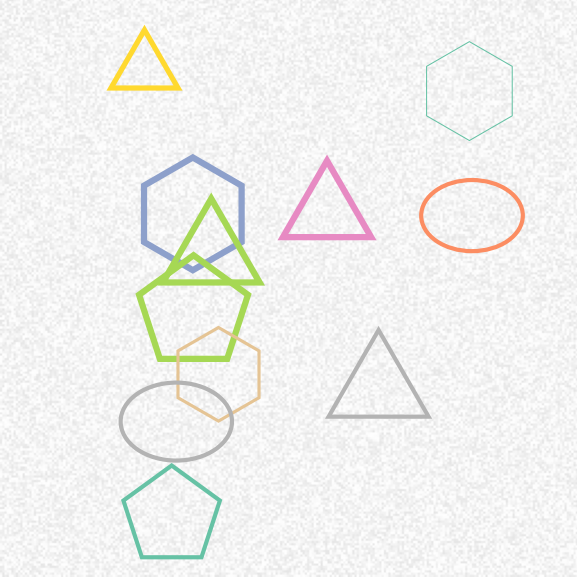[{"shape": "pentagon", "thickness": 2, "radius": 0.44, "center": [0.297, 0.105]}, {"shape": "hexagon", "thickness": 0.5, "radius": 0.43, "center": [0.813, 0.841]}, {"shape": "oval", "thickness": 2, "radius": 0.44, "center": [0.817, 0.626]}, {"shape": "hexagon", "thickness": 3, "radius": 0.49, "center": [0.334, 0.629]}, {"shape": "triangle", "thickness": 3, "radius": 0.44, "center": [0.566, 0.633]}, {"shape": "triangle", "thickness": 3, "radius": 0.48, "center": [0.366, 0.558]}, {"shape": "pentagon", "thickness": 3, "radius": 0.5, "center": [0.335, 0.458]}, {"shape": "triangle", "thickness": 2.5, "radius": 0.34, "center": [0.25, 0.88]}, {"shape": "hexagon", "thickness": 1.5, "radius": 0.41, "center": [0.378, 0.351]}, {"shape": "triangle", "thickness": 2, "radius": 0.5, "center": [0.656, 0.328]}, {"shape": "oval", "thickness": 2, "radius": 0.48, "center": [0.305, 0.269]}]